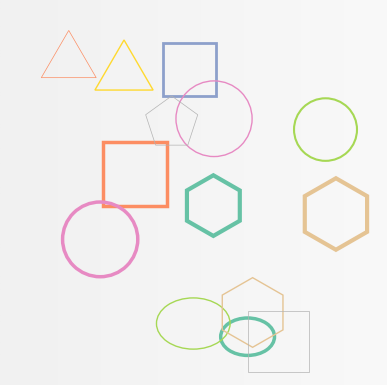[{"shape": "hexagon", "thickness": 3, "radius": 0.39, "center": [0.551, 0.466]}, {"shape": "oval", "thickness": 2.5, "radius": 0.35, "center": [0.639, 0.125]}, {"shape": "square", "thickness": 2.5, "radius": 0.41, "center": [0.348, 0.549]}, {"shape": "triangle", "thickness": 0.5, "radius": 0.41, "center": [0.177, 0.839]}, {"shape": "square", "thickness": 2, "radius": 0.34, "center": [0.488, 0.819]}, {"shape": "circle", "thickness": 1, "radius": 0.49, "center": [0.552, 0.692]}, {"shape": "circle", "thickness": 2.5, "radius": 0.49, "center": [0.259, 0.378]}, {"shape": "oval", "thickness": 1, "radius": 0.48, "center": [0.499, 0.16]}, {"shape": "circle", "thickness": 1.5, "radius": 0.41, "center": [0.84, 0.663]}, {"shape": "triangle", "thickness": 1, "radius": 0.43, "center": [0.32, 0.809]}, {"shape": "hexagon", "thickness": 3, "radius": 0.46, "center": [0.867, 0.444]}, {"shape": "hexagon", "thickness": 1, "radius": 0.45, "center": [0.652, 0.188]}, {"shape": "pentagon", "thickness": 0.5, "radius": 0.35, "center": [0.443, 0.68]}, {"shape": "square", "thickness": 0.5, "radius": 0.4, "center": [0.718, 0.112]}]